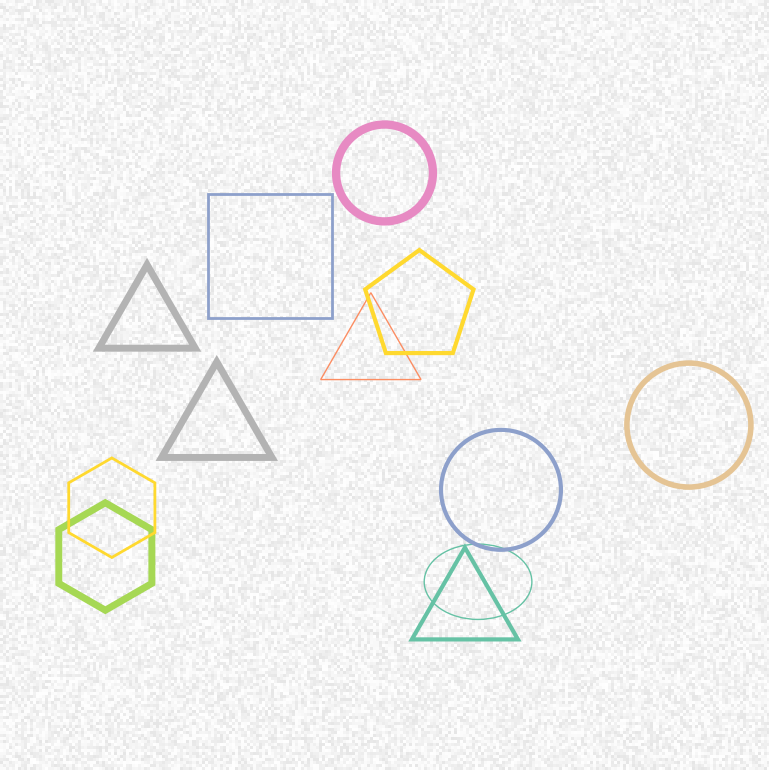[{"shape": "triangle", "thickness": 1.5, "radius": 0.4, "center": [0.604, 0.209]}, {"shape": "oval", "thickness": 0.5, "radius": 0.35, "center": [0.621, 0.244]}, {"shape": "triangle", "thickness": 0.5, "radius": 0.38, "center": [0.482, 0.545]}, {"shape": "circle", "thickness": 1.5, "radius": 0.39, "center": [0.651, 0.364]}, {"shape": "square", "thickness": 1, "radius": 0.4, "center": [0.351, 0.668]}, {"shape": "circle", "thickness": 3, "radius": 0.31, "center": [0.499, 0.775]}, {"shape": "hexagon", "thickness": 2.5, "radius": 0.35, "center": [0.137, 0.277]}, {"shape": "hexagon", "thickness": 1, "radius": 0.32, "center": [0.145, 0.341]}, {"shape": "pentagon", "thickness": 1.5, "radius": 0.37, "center": [0.545, 0.601]}, {"shape": "circle", "thickness": 2, "radius": 0.4, "center": [0.895, 0.448]}, {"shape": "triangle", "thickness": 2.5, "radius": 0.41, "center": [0.282, 0.447]}, {"shape": "triangle", "thickness": 2.5, "radius": 0.36, "center": [0.191, 0.584]}]